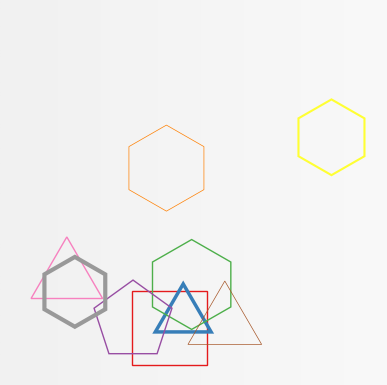[{"shape": "square", "thickness": 1, "radius": 0.48, "center": [0.437, 0.147]}, {"shape": "triangle", "thickness": 2.5, "radius": 0.42, "center": [0.473, 0.179]}, {"shape": "hexagon", "thickness": 1, "radius": 0.58, "center": [0.495, 0.261]}, {"shape": "pentagon", "thickness": 1, "radius": 0.53, "center": [0.343, 0.167]}, {"shape": "hexagon", "thickness": 0.5, "radius": 0.56, "center": [0.429, 0.563]}, {"shape": "hexagon", "thickness": 1.5, "radius": 0.49, "center": [0.855, 0.643]}, {"shape": "triangle", "thickness": 0.5, "radius": 0.55, "center": [0.58, 0.16]}, {"shape": "triangle", "thickness": 1, "radius": 0.53, "center": [0.172, 0.278]}, {"shape": "hexagon", "thickness": 3, "radius": 0.45, "center": [0.193, 0.242]}]